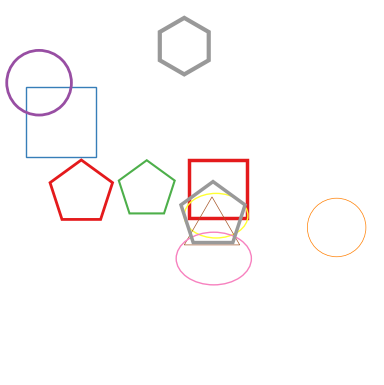[{"shape": "square", "thickness": 2.5, "radius": 0.37, "center": [0.566, 0.509]}, {"shape": "pentagon", "thickness": 2, "radius": 0.43, "center": [0.211, 0.499]}, {"shape": "square", "thickness": 1, "radius": 0.45, "center": [0.159, 0.684]}, {"shape": "pentagon", "thickness": 1.5, "radius": 0.38, "center": [0.381, 0.507]}, {"shape": "circle", "thickness": 2, "radius": 0.42, "center": [0.101, 0.785]}, {"shape": "circle", "thickness": 0.5, "radius": 0.38, "center": [0.874, 0.409]}, {"shape": "oval", "thickness": 1, "radius": 0.41, "center": [0.561, 0.44]}, {"shape": "triangle", "thickness": 0.5, "radius": 0.42, "center": [0.551, 0.405]}, {"shape": "oval", "thickness": 1, "radius": 0.49, "center": [0.555, 0.328]}, {"shape": "pentagon", "thickness": 2.5, "radius": 0.44, "center": [0.553, 0.441]}, {"shape": "hexagon", "thickness": 3, "radius": 0.37, "center": [0.479, 0.88]}]